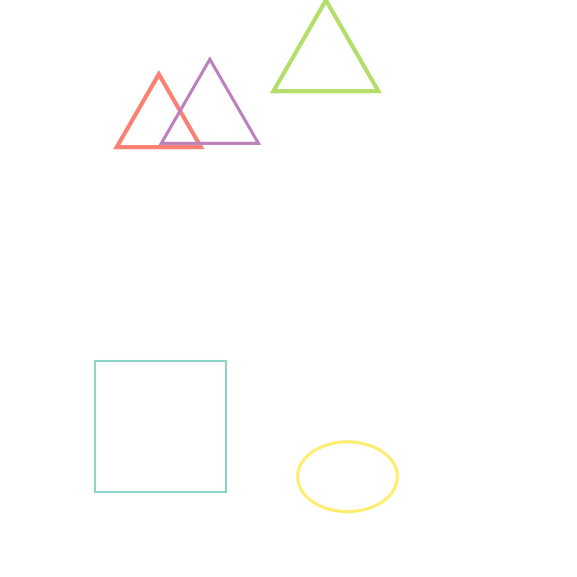[{"shape": "square", "thickness": 1, "radius": 0.56, "center": [0.278, 0.261]}, {"shape": "triangle", "thickness": 2, "radius": 0.42, "center": [0.275, 0.786]}, {"shape": "triangle", "thickness": 2, "radius": 0.52, "center": [0.564, 0.894]}, {"shape": "triangle", "thickness": 1.5, "radius": 0.49, "center": [0.363, 0.799]}, {"shape": "oval", "thickness": 1.5, "radius": 0.43, "center": [0.602, 0.174]}]